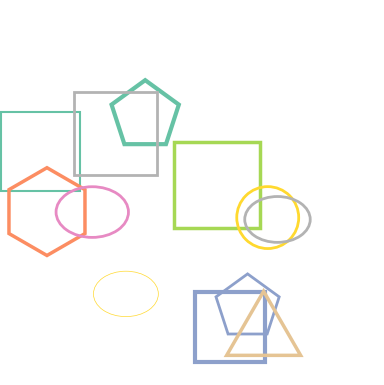[{"shape": "pentagon", "thickness": 3, "radius": 0.46, "center": [0.377, 0.7]}, {"shape": "square", "thickness": 1.5, "radius": 0.51, "center": [0.106, 0.606]}, {"shape": "hexagon", "thickness": 2.5, "radius": 0.57, "center": [0.122, 0.45]}, {"shape": "pentagon", "thickness": 2, "radius": 0.43, "center": [0.643, 0.202]}, {"shape": "square", "thickness": 3, "radius": 0.46, "center": [0.597, 0.151]}, {"shape": "oval", "thickness": 2, "radius": 0.47, "center": [0.24, 0.449]}, {"shape": "square", "thickness": 2.5, "radius": 0.56, "center": [0.564, 0.52]}, {"shape": "oval", "thickness": 0.5, "radius": 0.42, "center": [0.327, 0.237]}, {"shape": "circle", "thickness": 2, "radius": 0.4, "center": [0.695, 0.435]}, {"shape": "triangle", "thickness": 2.5, "radius": 0.55, "center": [0.685, 0.132]}, {"shape": "square", "thickness": 2, "radius": 0.54, "center": [0.3, 0.653]}, {"shape": "oval", "thickness": 2, "radius": 0.43, "center": [0.721, 0.43]}]